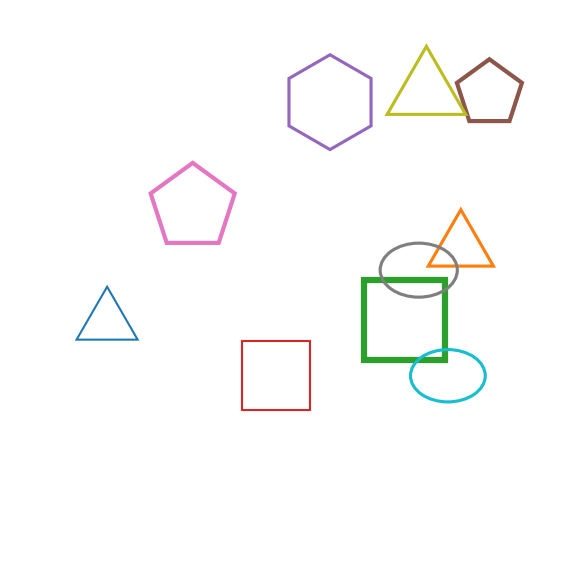[{"shape": "triangle", "thickness": 1, "radius": 0.31, "center": [0.185, 0.442]}, {"shape": "triangle", "thickness": 1.5, "radius": 0.33, "center": [0.798, 0.571]}, {"shape": "square", "thickness": 3, "radius": 0.35, "center": [0.7, 0.445]}, {"shape": "square", "thickness": 1, "radius": 0.3, "center": [0.478, 0.349]}, {"shape": "hexagon", "thickness": 1.5, "radius": 0.41, "center": [0.571, 0.822]}, {"shape": "pentagon", "thickness": 2, "radius": 0.3, "center": [0.847, 0.837]}, {"shape": "pentagon", "thickness": 2, "radius": 0.38, "center": [0.334, 0.641]}, {"shape": "oval", "thickness": 1.5, "radius": 0.33, "center": [0.725, 0.531]}, {"shape": "triangle", "thickness": 1.5, "radius": 0.39, "center": [0.738, 0.84]}, {"shape": "oval", "thickness": 1.5, "radius": 0.32, "center": [0.776, 0.348]}]